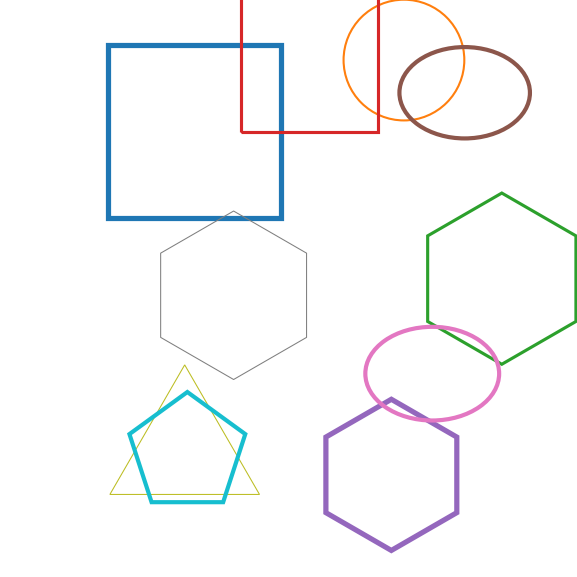[{"shape": "square", "thickness": 2.5, "radius": 0.75, "center": [0.336, 0.771]}, {"shape": "circle", "thickness": 1, "radius": 0.52, "center": [0.699, 0.895]}, {"shape": "hexagon", "thickness": 1.5, "radius": 0.74, "center": [0.869, 0.517]}, {"shape": "square", "thickness": 1.5, "radius": 0.6, "center": [0.536, 0.89]}, {"shape": "hexagon", "thickness": 2.5, "radius": 0.65, "center": [0.678, 0.177]}, {"shape": "oval", "thickness": 2, "radius": 0.56, "center": [0.805, 0.839]}, {"shape": "oval", "thickness": 2, "radius": 0.58, "center": [0.748, 0.352]}, {"shape": "hexagon", "thickness": 0.5, "radius": 0.73, "center": [0.405, 0.488]}, {"shape": "triangle", "thickness": 0.5, "radius": 0.75, "center": [0.32, 0.218]}, {"shape": "pentagon", "thickness": 2, "radius": 0.53, "center": [0.324, 0.215]}]